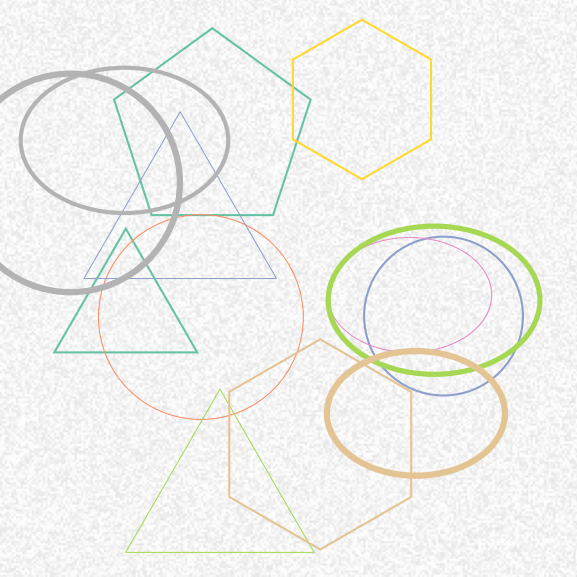[{"shape": "pentagon", "thickness": 1, "radius": 0.89, "center": [0.368, 0.771]}, {"shape": "triangle", "thickness": 1, "radius": 0.71, "center": [0.218, 0.46]}, {"shape": "circle", "thickness": 0.5, "radius": 0.89, "center": [0.348, 0.45]}, {"shape": "triangle", "thickness": 0.5, "radius": 0.96, "center": [0.312, 0.613]}, {"shape": "circle", "thickness": 1, "radius": 0.69, "center": [0.768, 0.452]}, {"shape": "oval", "thickness": 0.5, "radius": 0.71, "center": [0.709, 0.489]}, {"shape": "oval", "thickness": 2.5, "radius": 0.92, "center": [0.752, 0.479]}, {"shape": "triangle", "thickness": 0.5, "radius": 0.94, "center": [0.381, 0.137]}, {"shape": "hexagon", "thickness": 1, "radius": 0.69, "center": [0.627, 0.827]}, {"shape": "hexagon", "thickness": 1, "radius": 0.91, "center": [0.555, 0.23]}, {"shape": "oval", "thickness": 3, "radius": 0.77, "center": [0.72, 0.283]}, {"shape": "circle", "thickness": 3, "radius": 0.95, "center": [0.122, 0.682]}, {"shape": "oval", "thickness": 2, "radius": 0.9, "center": [0.215, 0.756]}]